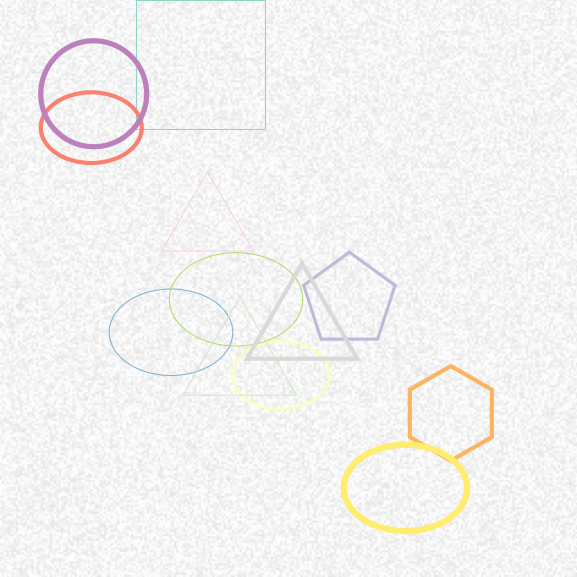[{"shape": "square", "thickness": 0.5, "radius": 0.56, "center": [0.347, 0.888]}, {"shape": "oval", "thickness": 1, "radius": 0.42, "center": [0.486, 0.35]}, {"shape": "pentagon", "thickness": 1.5, "radius": 0.42, "center": [0.605, 0.479]}, {"shape": "oval", "thickness": 2, "radius": 0.44, "center": [0.158, 0.778]}, {"shape": "oval", "thickness": 0.5, "radius": 0.53, "center": [0.296, 0.424]}, {"shape": "hexagon", "thickness": 2, "radius": 0.41, "center": [0.781, 0.283]}, {"shape": "oval", "thickness": 0.5, "radius": 0.58, "center": [0.409, 0.481]}, {"shape": "triangle", "thickness": 0.5, "radius": 0.46, "center": [0.359, 0.61]}, {"shape": "triangle", "thickness": 2, "radius": 0.55, "center": [0.523, 0.433]}, {"shape": "circle", "thickness": 2.5, "radius": 0.46, "center": [0.162, 0.837]}, {"shape": "triangle", "thickness": 0.5, "radius": 0.57, "center": [0.415, 0.372]}, {"shape": "oval", "thickness": 3, "radius": 0.53, "center": [0.702, 0.154]}]